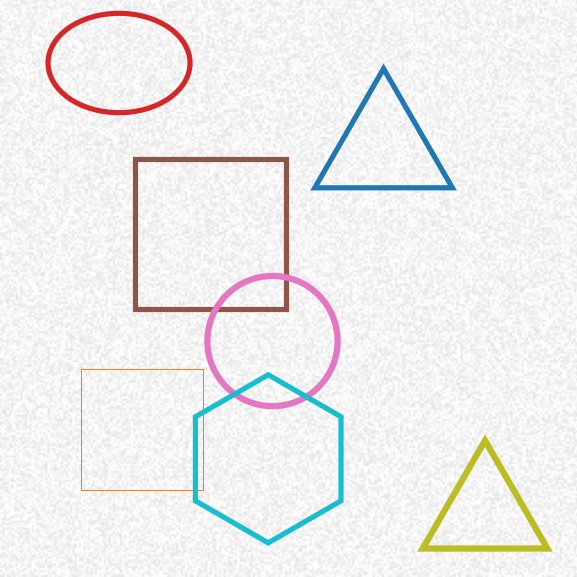[{"shape": "triangle", "thickness": 2.5, "radius": 0.69, "center": [0.664, 0.743]}, {"shape": "square", "thickness": 0.5, "radius": 0.53, "center": [0.246, 0.255]}, {"shape": "oval", "thickness": 2.5, "radius": 0.61, "center": [0.206, 0.89]}, {"shape": "square", "thickness": 2.5, "radius": 0.65, "center": [0.365, 0.594]}, {"shape": "circle", "thickness": 3, "radius": 0.56, "center": [0.472, 0.409]}, {"shape": "triangle", "thickness": 3, "radius": 0.62, "center": [0.84, 0.112]}, {"shape": "hexagon", "thickness": 2.5, "radius": 0.73, "center": [0.464, 0.205]}]